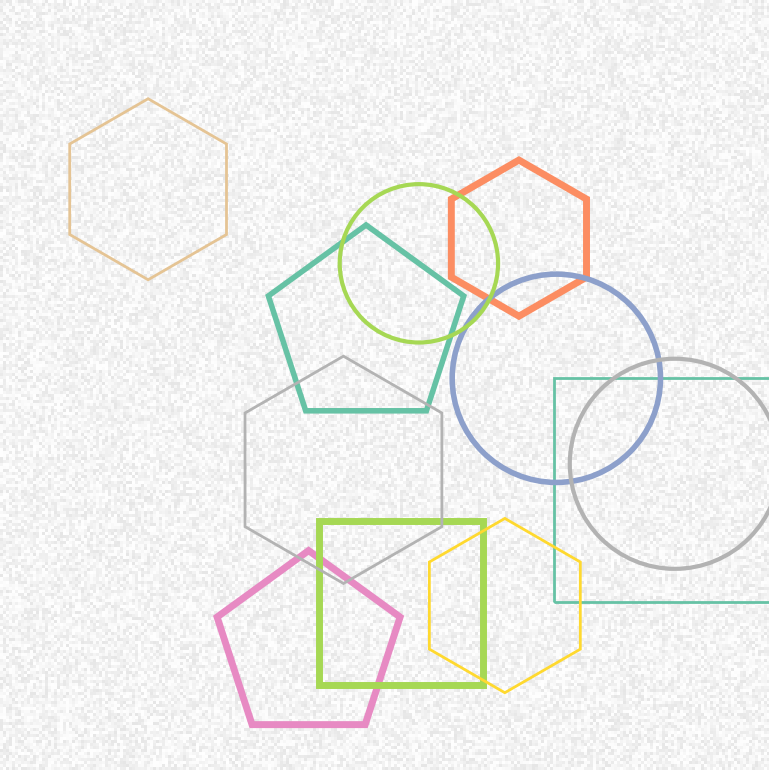[{"shape": "square", "thickness": 1, "radius": 0.73, "center": [0.865, 0.364]}, {"shape": "pentagon", "thickness": 2, "radius": 0.67, "center": [0.475, 0.574]}, {"shape": "hexagon", "thickness": 2.5, "radius": 0.51, "center": [0.674, 0.691]}, {"shape": "circle", "thickness": 2, "radius": 0.68, "center": [0.723, 0.509]}, {"shape": "pentagon", "thickness": 2.5, "radius": 0.62, "center": [0.401, 0.16]}, {"shape": "square", "thickness": 2.5, "radius": 0.53, "center": [0.521, 0.217]}, {"shape": "circle", "thickness": 1.5, "radius": 0.51, "center": [0.544, 0.658]}, {"shape": "hexagon", "thickness": 1, "radius": 0.57, "center": [0.656, 0.214]}, {"shape": "hexagon", "thickness": 1, "radius": 0.59, "center": [0.192, 0.754]}, {"shape": "hexagon", "thickness": 1, "radius": 0.74, "center": [0.446, 0.39]}, {"shape": "circle", "thickness": 1.5, "radius": 0.68, "center": [0.876, 0.398]}]